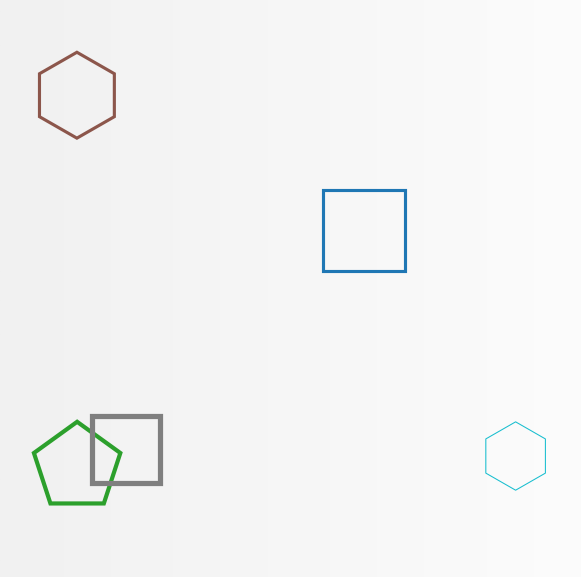[{"shape": "square", "thickness": 1.5, "radius": 0.35, "center": [0.627, 0.6]}, {"shape": "pentagon", "thickness": 2, "radius": 0.39, "center": [0.133, 0.191]}, {"shape": "hexagon", "thickness": 1.5, "radius": 0.37, "center": [0.132, 0.834]}, {"shape": "square", "thickness": 2.5, "radius": 0.29, "center": [0.217, 0.221]}, {"shape": "hexagon", "thickness": 0.5, "radius": 0.3, "center": [0.887, 0.209]}]